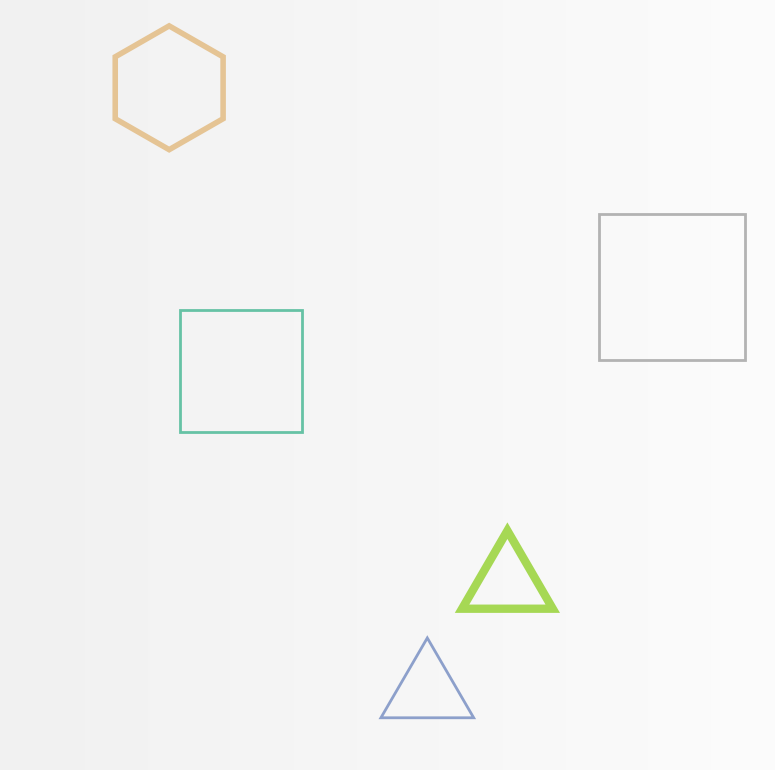[{"shape": "square", "thickness": 1, "radius": 0.39, "center": [0.311, 0.518]}, {"shape": "triangle", "thickness": 1, "radius": 0.35, "center": [0.551, 0.102]}, {"shape": "triangle", "thickness": 3, "radius": 0.34, "center": [0.655, 0.243]}, {"shape": "hexagon", "thickness": 2, "radius": 0.4, "center": [0.218, 0.886]}, {"shape": "square", "thickness": 1, "radius": 0.47, "center": [0.867, 0.627]}]